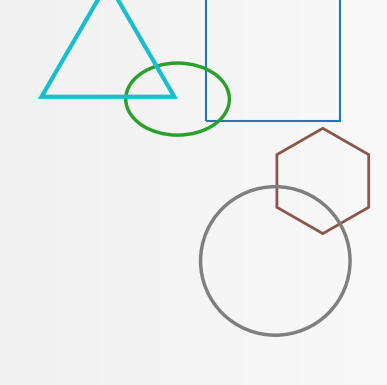[{"shape": "square", "thickness": 1.5, "radius": 0.87, "center": [0.704, 0.859]}, {"shape": "oval", "thickness": 2.5, "radius": 0.67, "center": [0.458, 0.743]}, {"shape": "hexagon", "thickness": 2, "radius": 0.68, "center": [0.833, 0.53]}, {"shape": "circle", "thickness": 2.5, "radius": 0.96, "center": [0.71, 0.322]}, {"shape": "triangle", "thickness": 3, "radius": 0.99, "center": [0.279, 0.848]}]